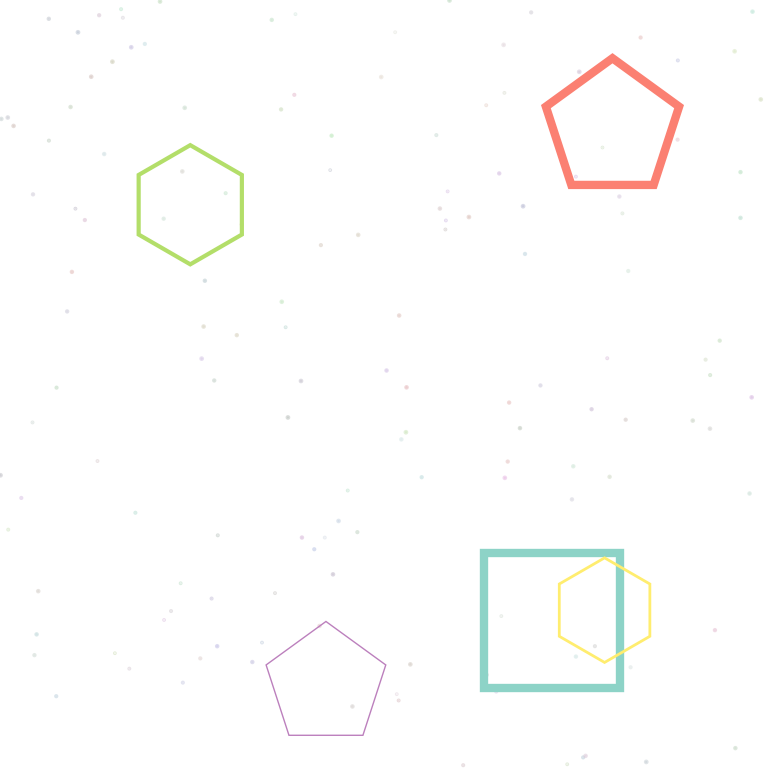[{"shape": "square", "thickness": 3, "radius": 0.44, "center": [0.717, 0.194]}, {"shape": "pentagon", "thickness": 3, "radius": 0.45, "center": [0.795, 0.833]}, {"shape": "hexagon", "thickness": 1.5, "radius": 0.39, "center": [0.247, 0.734]}, {"shape": "pentagon", "thickness": 0.5, "radius": 0.41, "center": [0.423, 0.111]}, {"shape": "hexagon", "thickness": 1, "radius": 0.34, "center": [0.785, 0.208]}]